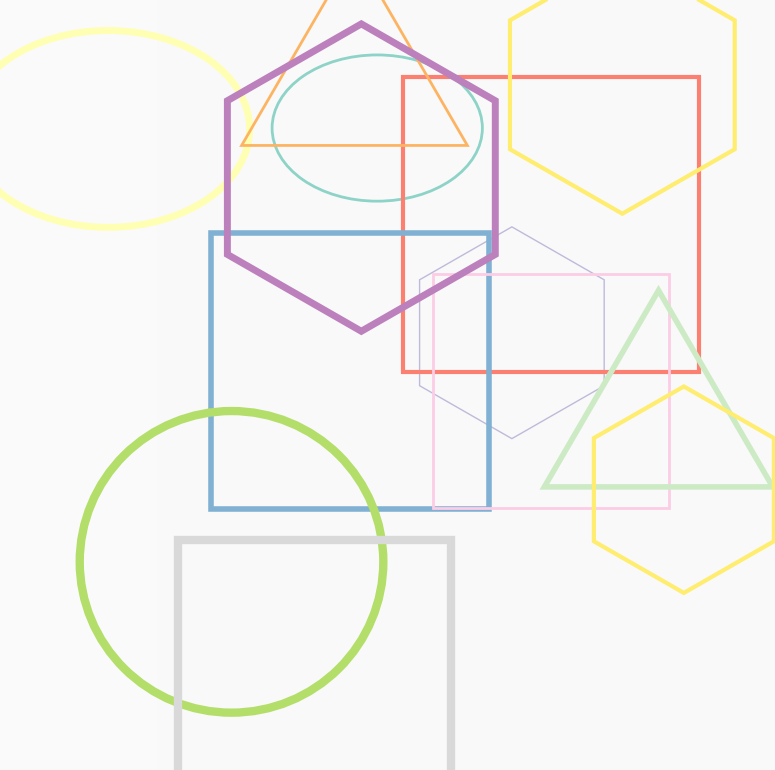[{"shape": "oval", "thickness": 1, "radius": 0.68, "center": [0.487, 0.834]}, {"shape": "oval", "thickness": 2.5, "radius": 0.91, "center": [0.14, 0.833]}, {"shape": "hexagon", "thickness": 0.5, "radius": 0.69, "center": [0.66, 0.568]}, {"shape": "square", "thickness": 1.5, "radius": 0.96, "center": [0.711, 0.709]}, {"shape": "square", "thickness": 2, "radius": 0.89, "center": [0.452, 0.518]}, {"shape": "triangle", "thickness": 1, "radius": 0.84, "center": [0.457, 0.895]}, {"shape": "circle", "thickness": 3, "radius": 0.98, "center": [0.299, 0.27]}, {"shape": "square", "thickness": 1, "radius": 0.76, "center": [0.711, 0.492]}, {"shape": "square", "thickness": 3, "radius": 0.88, "center": [0.406, 0.123]}, {"shape": "hexagon", "thickness": 2.5, "radius": 1.0, "center": [0.466, 0.769]}, {"shape": "triangle", "thickness": 2, "radius": 0.85, "center": [0.85, 0.453]}, {"shape": "hexagon", "thickness": 1.5, "radius": 0.67, "center": [0.882, 0.364]}, {"shape": "hexagon", "thickness": 1.5, "radius": 0.84, "center": [0.803, 0.89]}]